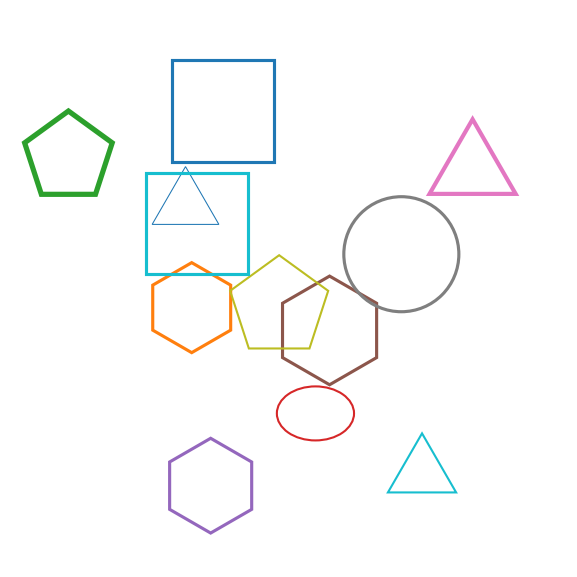[{"shape": "square", "thickness": 1.5, "radius": 0.44, "center": [0.387, 0.807]}, {"shape": "triangle", "thickness": 0.5, "radius": 0.33, "center": [0.321, 0.644]}, {"shape": "hexagon", "thickness": 1.5, "radius": 0.39, "center": [0.332, 0.466]}, {"shape": "pentagon", "thickness": 2.5, "radius": 0.4, "center": [0.118, 0.727]}, {"shape": "oval", "thickness": 1, "radius": 0.33, "center": [0.546, 0.283]}, {"shape": "hexagon", "thickness": 1.5, "radius": 0.41, "center": [0.365, 0.158]}, {"shape": "hexagon", "thickness": 1.5, "radius": 0.47, "center": [0.571, 0.427]}, {"shape": "triangle", "thickness": 2, "radius": 0.43, "center": [0.818, 0.706]}, {"shape": "circle", "thickness": 1.5, "radius": 0.5, "center": [0.695, 0.559]}, {"shape": "pentagon", "thickness": 1, "radius": 0.45, "center": [0.483, 0.468]}, {"shape": "square", "thickness": 1.5, "radius": 0.44, "center": [0.341, 0.612]}, {"shape": "triangle", "thickness": 1, "radius": 0.34, "center": [0.731, 0.181]}]